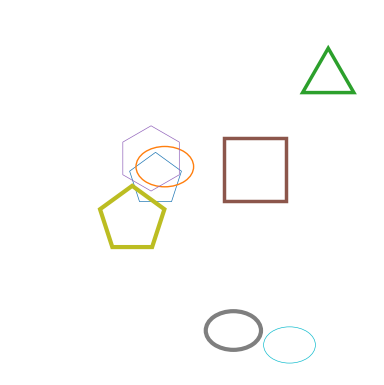[{"shape": "pentagon", "thickness": 0.5, "radius": 0.35, "center": [0.404, 0.534]}, {"shape": "oval", "thickness": 1, "radius": 0.37, "center": [0.428, 0.567]}, {"shape": "triangle", "thickness": 2.5, "radius": 0.38, "center": [0.853, 0.798]}, {"shape": "hexagon", "thickness": 0.5, "radius": 0.42, "center": [0.392, 0.589]}, {"shape": "square", "thickness": 2.5, "radius": 0.41, "center": [0.662, 0.56]}, {"shape": "oval", "thickness": 3, "radius": 0.36, "center": [0.606, 0.142]}, {"shape": "pentagon", "thickness": 3, "radius": 0.44, "center": [0.343, 0.429]}, {"shape": "oval", "thickness": 0.5, "radius": 0.34, "center": [0.752, 0.104]}]